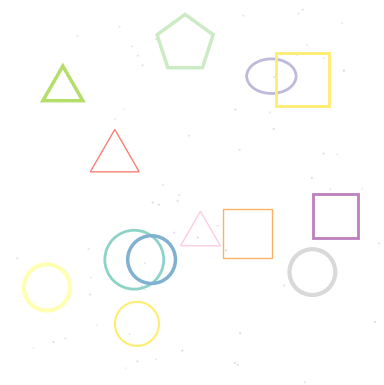[{"shape": "circle", "thickness": 2, "radius": 0.38, "center": [0.349, 0.325]}, {"shape": "circle", "thickness": 3, "radius": 0.3, "center": [0.122, 0.253]}, {"shape": "oval", "thickness": 2, "radius": 0.32, "center": [0.705, 0.802]}, {"shape": "triangle", "thickness": 1, "radius": 0.37, "center": [0.298, 0.59]}, {"shape": "circle", "thickness": 2.5, "radius": 0.31, "center": [0.394, 0.326]}, {"shape": "square", "thickness": 1, "radius": 0.32, "center": [0.643, 0.395]}, {"shape": "triangle", "thickness": 2.5, "radius": 0.3, "center": [0.163, 0.768]}, {"shape": "triangle", "thickness": 1, "radius": 0.3, "center": [0.521, 0.391]}, {"shape": "circle", "thickness": 3, "radius": 0.3, "center": [0.811, 0.293]}, {"shape": "square", "thickness": 2, "radius": 0.29, "center": [0.872, 0.439]}, {"shape": "pentagon", "thickness": 2.5, "radius": 0.38, "center": [0.481, 0.886]}, {"shape": "circle", "thickness": 1.5, "radius": 0.29, "center": [0.356, 0.159]}, {"shape": "square", "thickness": 2, "radius": 0.35, "center": [0.786, 0.793]}]